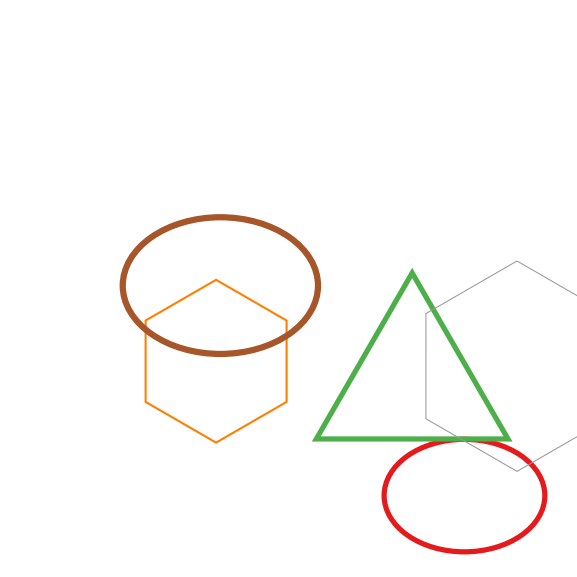[{"shape": "oval", "thickness": 2.5, "radius": 0.7, "center": [0.804, 0.141]}, {"shape": "triangle", "thickness": 2.5, "radius": 0.96, "center": [0.714, 0.335]}, {"shape": "hexagon", "thickness": 1, "radius": 0.7, "center": [0.374, 0.374]}, {"shape": "oval", "thickness": 3, "radius": 0.85, "center": [0.382, 0.505]}, {"shape": "hexagon", "thickness": 0.5, "radius": 0.91, "center": [0.895, 0.365]}]